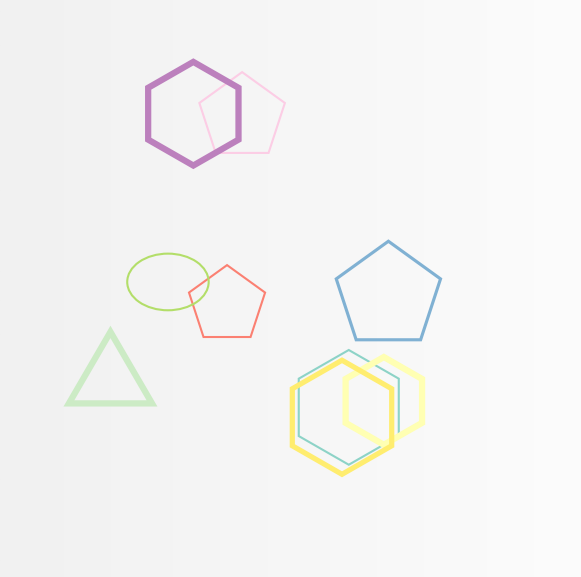[{"shape": "hexagon", "thickness": 1, "radius": 0.5, "center": [0.6, 0.294]}, {"shape": "hexagon", "thickness": 3, "radius": 0.38, "center": [0.66, 0.305]}, {"shape": "pentagon", "thickness": 1, "radius": 0.34, "center": [0.391, 0.471]}, {"shape": "pentagon", "thickness": 1.5, "radius": 0.47, "center": [0.668, 0.487]}, {"shape": "oval", "thickness": 1, "radius": 0.35, "center": [0.289, 0.511]}, {"shape": "pentagon", "thickness": 1, "radius": 0.39, "center": [0.417, 0.797]}, {"shape": "hexagon", "thickness": 3, "radius": 0.45, "center": [0.333, 0.802]}, {"shape": "triangle", "thickness": 3, "radius": 0.41, "center": [0.19, 0.342]}, {"shape": "hexagon", "thickness": 2.5, "radius": 0.49, "center": [0.588, 0.277]}]